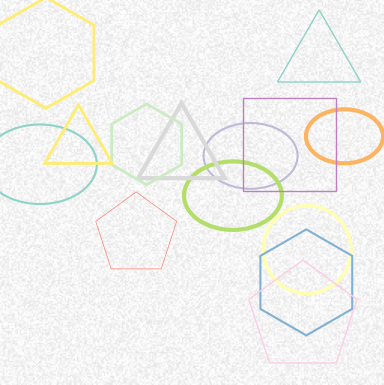[{"shape": "triangle", "thickness": 1, "radius": 0.62, "center": [0.829, 0.85]}, {"shape": "oval", "thickness": 1.5, "radius": 0.74, "center": [0.104, 0.573]}, {"shape": "circle", "thickness": 2.5, "radius": 0.57, "center": [0.798, 0.352]}, {"shape": "oval", "thickness": 1.5, "radius": 0.61, "center": [0.651, 0.595]}, {"shape": "pentagon", "thickness": 0.5, "radius": 0.55, "center": [0.354, 0.391]}, {"shape": "hexagon", "thickness": 1.5, "radius": 0.69, "center": [0.796, 0.267]}, {"shape": "oval", "thickness": 3, "radius": 0.5, "center": [0.895, 0.646]}, {"shape": "oval", "thickness": 3, "radius": 0.64, "center": [0.605, 0.492]}, {"shape": "pentagon", "thickness": 1, "radius": 0.74, "center": [0.787, 0.177]}, {"shape": "triangle", "thickness": 3, "radius": 0.65, "center": [0.471, 0.602]}, {"shape": "square", "thickness": 1, "radius": 0.61, "center": [0.752, 0.625]}, {"shape": "hexagon", "thickness": 2, "radius": 0.53, "center": [0.381, 0.625]}, {"shape": "triangle", "thickness": 2, "radius": 0.51, "center": [0.204, 0.626]}, {"shape": "hexagon", "thickness": 2, "radius": 0.72, "center": [0.119, 0.863]}]